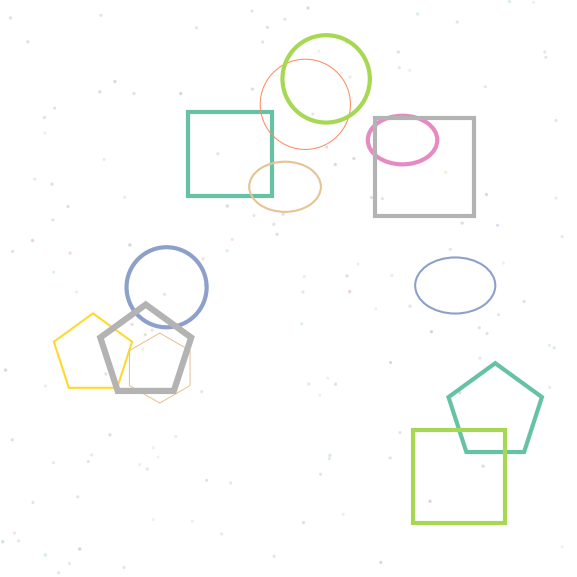[{"shape": "square", "thickness": 2, "radius": 0.36, "center": [0.399, 0.732]}, {"shape": "pentagon", "thickness": 2, "radius": 0.43, "center": [0.858, 0.285]}, {"shape": "circle", "thickness": 0.5, "radius": 0.39, "center": [0.529, 0.818]}, {"shape": "circle", "thickness": 2, "radius": 0.35, "center": [0.288, 0.502]}, {"shape": "oval", "thickness": 1, "radius": 0.35, "center": [0.788, 0.505]}, {"shape": "oval", "thickness": 2, "radius": 0.3, "center": [0.697, 0.757]}, {"shape": "circle", "thickness": 2, "radius": 0.38, "center": [0.565, 0.863]}, {"shape": "square", "thickness": 2, "radius": 0.4, "center": [0.795, 0.174]}, {"shape": "pentagon", "thickness": 1, "radius": 0.36, "center": [0.161, 0.385]}, {"shape": "hexagon", "thickness": 0.5, "radius": 0.3, "center": [0.277, 0.362]}, {"shape": "oval", "thickness": 1, "radius": 0.31, "center": [0.494, 0.676]}, {"shape": "pentagon", "thickness": 3, "radius": 0.41, "center": [0.252, 0.389]}, {"shape": "square", "thickness": 2, "radius": 0.43, "center": [0.735, 0.71]}]